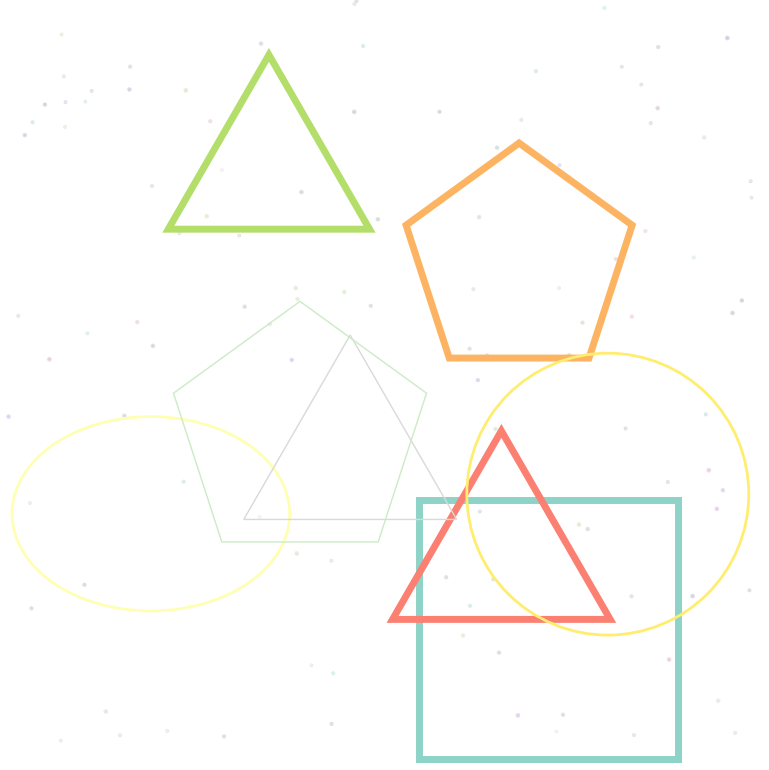[{"shape": "square", "thickness": 2.5, "radius": 0.84, "center": [0.712, 0.183]}, {"shape": "oval", "thickness": 1, "radius": 0.9, "center": [0.196, 0.333]}, {"shape": "triangle", "thickness": 2.5, "radius": 0.82, "center": [0.651, 0.277]}, {"shape": "pentagon", "thickness": 2.5, "radius": 0.77, "center": [0.674, 0.66]}, {"shape": "triangle", "thickness": 2.5, "radius": 0.75, "center": [0.349, 0.778]}, {"shape": "triangle", "thickness": 0.5, "radius": 0.8, "center": [0.455, 0.405]}, {"shape": "pentagon", "thickness": 0.5, "radius": 0.86, "center": [0.39, 0.436]}, {"shape": "circle", "thickness": 1, "radius": 0.92, "center": [0.789, 0.358]}]